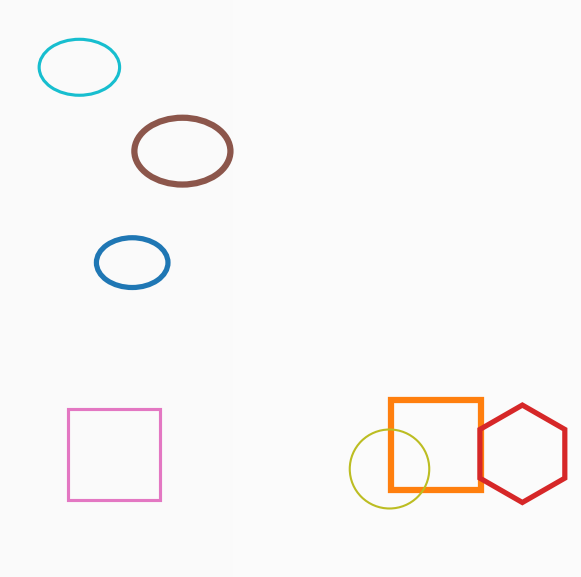[{"shape": "oval", "thickness": 2.5, "radius": 0.31, "center": [0.227, 0.544]}, {"shape": "square", "thickness": 3, "radius": 0.39, "center": [0.75, 0.229]}, {"shape": "hexagon", "thickness": 2.5, "radius": 0.42, "center": [0.899, 0.213]}, {"shape": "oval", "thickness": 3, "radius": 0.41, "center": [0.314, 0.737]}, {"shape": "square", "thickness": 1.5, "radius": 0.39, "center": [0.196, 0.212]}, {"shape": "circle", "thickness": 1, "radius": 0.34, "center": [0.67, 0.187]}, {"shape": "oval", "thickness": 1.5, "radius": 0.35, "center": [0.137, 0.883]}]